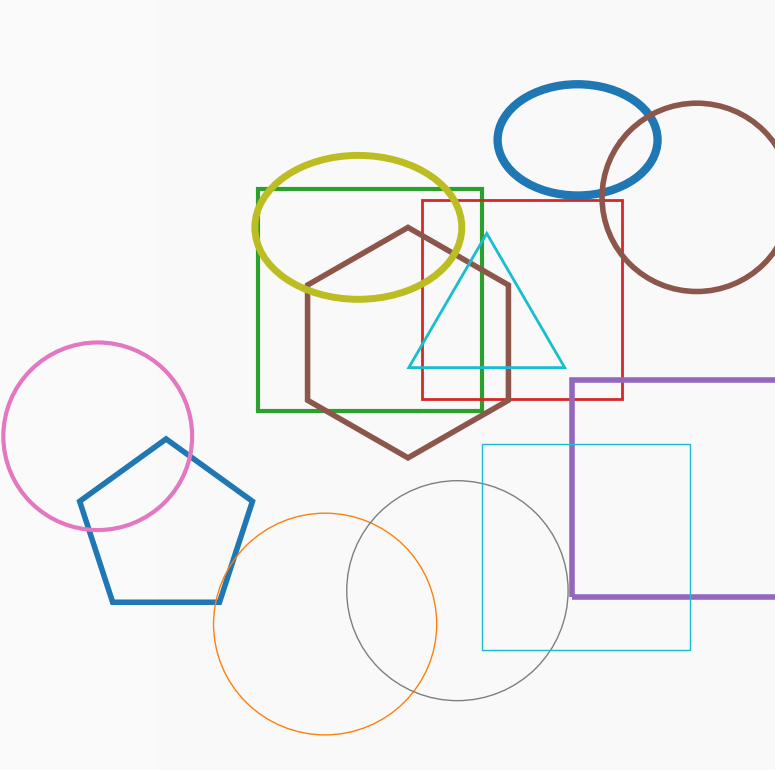[{"shape": "oval", "thickness": 3, "radius": 0.52, "center": [0.745, 0.818]}, {"shape": "pentagon", "thickness": 2, "radius": 0.59, "center": [0.214, 0.313]}, {"shape": "circle", "thickness": 0.5, "radius": 0.72, "center": [0.42, 0.19]}, {"shape": "square", "thickness": 1.5, "radius": 0.72, "center": [0.477, 0.61]}, {"shape": "square", "thickness": 1, "radius": 0.65, "center": [0.674, 0.611]}, {"shape": "square", "thickness": 2, "radius": 0.7, "center": [0.88, 0.366]}, {"shape": "hexagon", "thickness": 2, "radius": 0.75, "center": [0.526, 0.555]}, {"shape": "circle", "thickness": 2, "radius": 0.61, "center": [0.899, 0.744]}, {"shape": "circle", "thickness": 1.5, "radius": 0.61, "center": [0.126, 0.433]}, {"shape": "circle", "thickness": 0.5, "radius": 0.71, "center": [0.59, 0.233]}, {"shape": "oval", "thickness": 2.5, "radius": 0.67, "center": [0.462, 0.705]}, {"shape": "square", "thickness": 0.5, "radius": 0.67, "center": [0.756, 0.29]}, {"shape": "triangle", "thickness": 1, "radius": 0.58, "center": [0.628, 0.581]}]